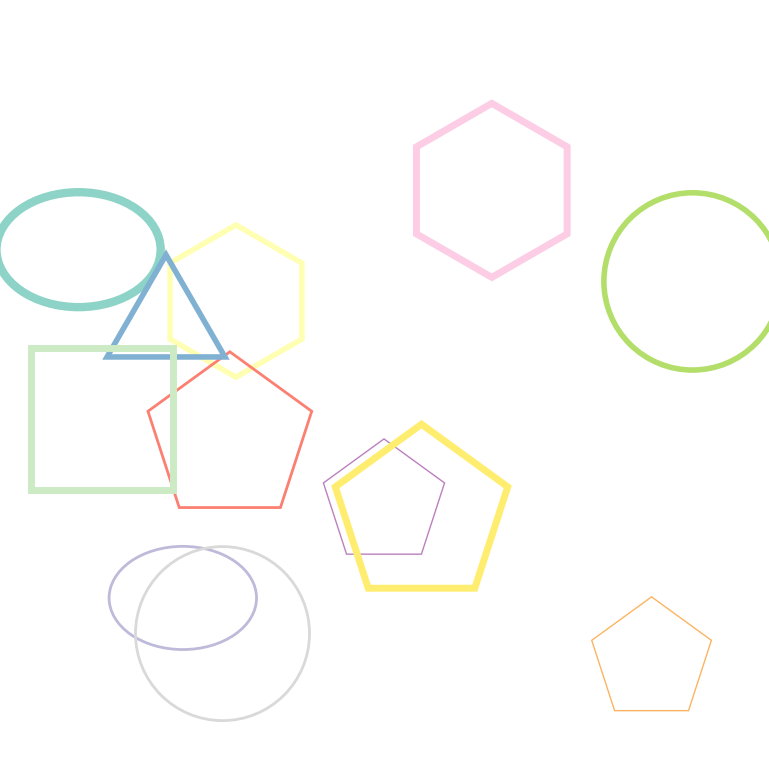[{"shape": "oval", "thickness": 3, "radius": 0.53, "center": [0.102, 0.676]}, {"shape": "hexagon", "thickness": 2, "radius": 0.49, "center": [0.306, 0.609]}, {"shape": "oval", "thickness": 1, "radius": 0.48, "center": [0.237, 0.223]}, {"shape": "pentagon", "thickness": 1, "radius": 0.56, "center": [0.299, 0.431]}, {"shape": "triangle", "thickness": 2, "radius": 0.44, "center": [0.216, 0.581]}, {"shape": "pentagon", "thickness": 0.5, "radius": 0.41, "center": [0.846, 0.143]}, {"shape": "circle", "thickness": 2, "radius": 0.58, "center": [0.899, 0.635]}, {"shape": "hexagon", "thickness": 2.5, "radius": 0.56, "center": [0.639, 0.753]}, {"shape": "circle", "thickness": 1, "radius": 0.56, "center": [0.289, 0.177]}, {"shape": "pentagon", "thickness": 0.5, "radius": 0.41, "center": [0.499, 0.347]}, {"shape": "square", "thickness": 2.5, "radius": 0.46, "center": [0.132, 0.455]}, {"shape": "pentagon", "thickness": 2.5, "radius": 0.59, "center": [0.547, 0.331]}]